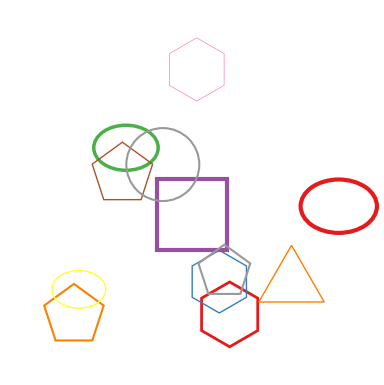[{"shape": "oval", "thickness": 3, "radius": 0.5, "center": [0.88, 0.464]}, {"shape": "hexagon", "thickness": 2, "radius": 0.42, "center": [0.597, 0.183]}, {"shape": "hexagon", "thickness": 1, "radius": 0.41, "center": [0.57, 0.268]}, {"shape": "oval", "thickness": 2.5, "radius": 0.42, "center": [0.327, 0.616]}, {"shape": "square", "thickness": 3, "radius": 0.46, "center": [0.498, 0.443]}, {"shape": "pentagon", "thickness": 1.5, "radius": 0.41, "center": [0.192, 0.181]}, {"shape": "triangle", "thickness": 1, "radius": 0.49, "center": [0.757, 0.265]}, {"shape": "oval", "thickness": 1, "radius": 0.35, "center": [0.205, 0.248]}, {"shape": "pentagon", "thickness": 1, "radius": 0.41, "center": [0.318, 0.548]}, {"shape": "hexagon", "thickness": 0.5, "radius": 0.41, "center": [0.511, 0.82]}, {"shape": "pentagon", "thickness": 1.5, "radius": 0.35, "center": [0.583, 0.294]}, {"shape": "circle", "thickness": 1.5, "radius": 0.47, "center": [0.423, 0.573]}]